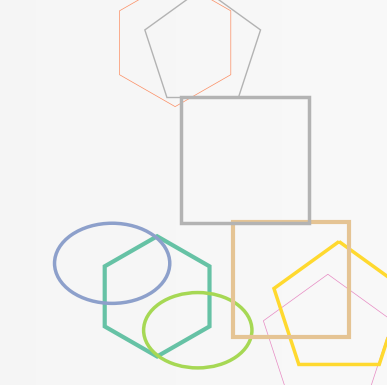[{"shape": "hexagon", "thickness": 3, "radius": 0.78, "center": [0.405, 0.23]}, {"shape": "hexagon", "thickness": 0.5, "radius": 0.83, "center": [0.452, 0.889]}, {"shape": "oval", "thickness": 2.5, "radius": 0.74, "center": [0.289, 0.316]}, {"shape": "pentagon", "thickness": 0.5, "radius": 0.87, "center": [0.846, 0.113]}, {"shape": "oval", "thickness": 2.5, "radius": 0.7, "center": [0.51, 0.142]}, {"shape": "pentagon", "thickness": 2.5, "radius": 0.88, "center": [0.875, 0.196]}, {"shape": "square", "thickness": 3, "radius": 0.75, "center": [0.752, 0.273]}, {"shape": "square", "thickness": 2.5, "radius": 0.82, "center": [0.633, 0.584]}, {"shape": "pentagon", "thickness": 1, "radius": 0.78, "center": [0.523, 0.874]}]